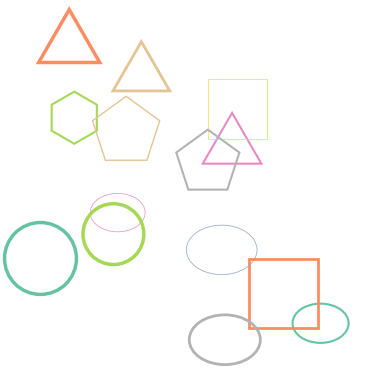[{"shape": "oval", "thickness": 1.5, "radius": 0.36, "center": [0.833, 0.16]}, {"shape": "circle", "thickness": 2.5, "radius": 0.47, "center": [0.105, 0.329]}, {"shape": "triangle", "thickness": 2.5, "radius": 0.46, "center": [0.18, 0.883]}, {"shape": "square", "thickness": 2, "radius": 0.45, "center": [0.737, 0.238]}, {"shape": "oval", "thickness": 0.5, "radius": 0.46, "center": [0.576, 0.351]}, {"shape": "oval", "thickness": 0.5, "radius": 0.36, "center": [0.306, 0.448]}, {"shape": "triangle", "thickness": 1.5, "radius": 0.44, "center": [0.603, 0.619]}, {"shape": "circle", "thickness": 2.5, "radius": 0.4, "center": [0.295, 0.392]}, {"shape": "hexagon", "thickness": 1.5, "radius": 0.34, "center": [0.193, 0.694]}, {"shape": "square", "thickness": 0.5, "radius": 0.39, "center": [0.617, 0.717]}, {"shape": "pentagon", "thickness": 1, "radius": 0.46, "center": [0.328, 0.658]}, {"shape": "triangle", "thickness": 2, "radius": 0.43, "center": [0.367, 0.806]}, {"shape": "oval", "thickness": 2, "radius": 0.46, "center": [0.584, 0.118]}, {"shape": "pentagon", "thickness": 1.5, "radius": 0.43, "center": [0.54, 0.577]}]